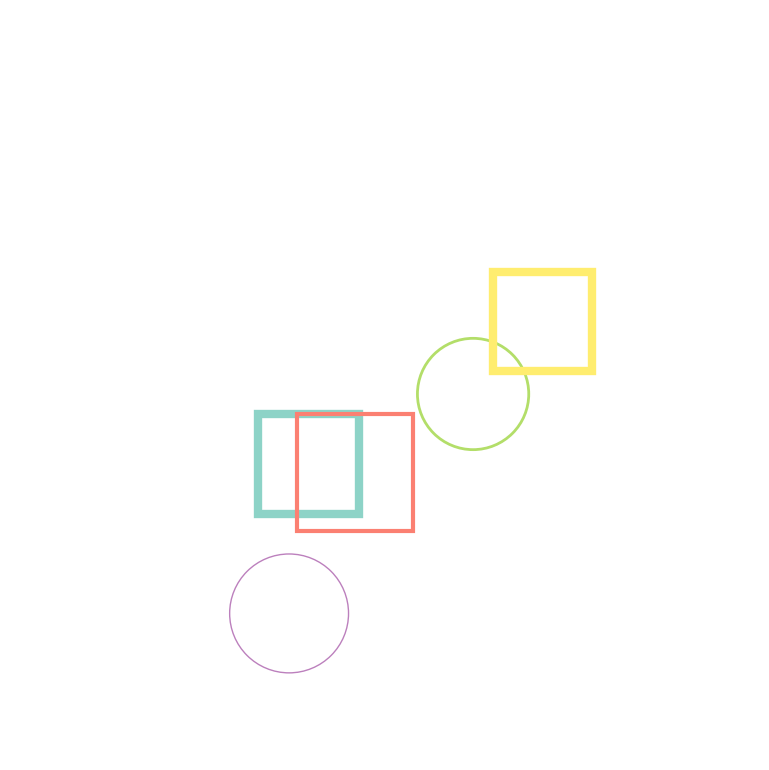[{"shape": "square", "thickness": 3, "radius": 0.33, "center": [0.401, 0.397]}, {"shape": "square", "thickness": 1.5, "radius": 0.38, "center": [0.461, 0.386]}, {"shape": "circle", "thickness": 1, "radius": 0.36, "center": [0.614, 0.488]}, {"shape": "circle", "thickness": 0.5, "radius": 0.39, "center": [0.375, 0.203]}, {"shape": "square", "thickness": 3, "radius": 0.32, "center": [0.705, 0.583]}]